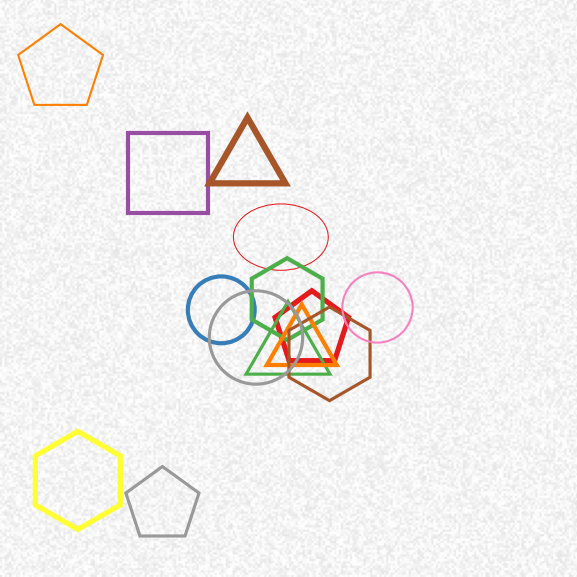[{"shape": "pentagon", "thickness": 2.5, "radius": 0.33, "center": [0.54, 0.429]}, {"shape": "oval", "thickness": 0.5, "radius": 0.41, "center": [0.486, 0.589]}, {"shape": "circle", "thickness": 2, "radius": 0.29, "center": [0.383, 0.463]}, {"shape": "hexagon", "thickness": 2, "radius": 0.35, "center": [0.497, 0.481]}, {"shape": "triangle", "thickness": 1.5, "radius": 0.42, "center": [0.499, 0.393]}, {"shape": "square", "thickness": 2, "radius": 0.35, "center": [0.291, 0.7]}, {"shape": "triangle", "thickness": 2, "radius": 0.35, "center": [0.523, 0.402]}, {"shape": "pentagon", "thickness": 1, "radius": 0.39, "center": [0.105, 0.88]}, {"shape": "hexagon", "thickness": 2.5, "radius": 0.42, "center": [0.135, 0.167]}, {"shape": "hexagon", "thickness": 1.5, "radius": 0.41, "center": [0.571, 0.386]}, {"shape": "triangle", "thickness": 3, "radius": 0.38, "center": [0.429, 0.72]}, {"shape": "circle", "thickness": 1, "radius": 0.3, "center": [0.654, 0.467]}, {"shape": "pentagon", "thickness": 1.5, "radius": 0.33, "center": [0.281, 0.125]}, {"shape": "circle", "thickness": 1.5, "radius": 0.4, "center": [0.443, 0.415]}]